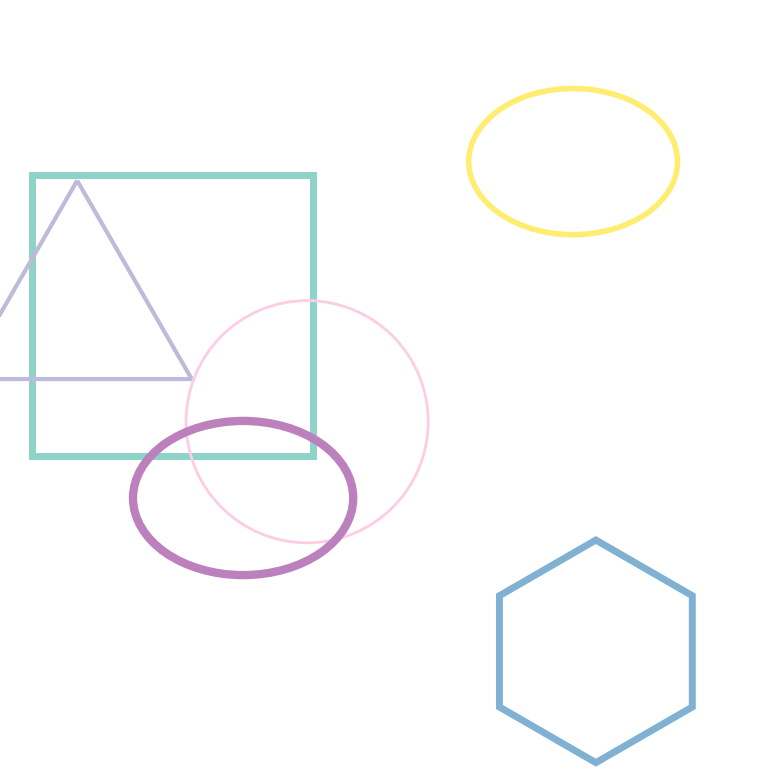[{"shape": "square", "thickness": 2.5, "radius": 0.91, "center": [0.224, 0.59]}, {"shape": "triangle", "thickness": 1.5, "radius": 0.86, "center": [0.1, 0.594]}, {"shape": "hexagon", "thickness": 2.5, "radius": 0.72, "center": [0.774, 0.154]}, {"shape": "circle", "thickness": 1, "radius": 0.79, "center": [0.399, 0.452]}, {"shape": "oval", "thickness": 3, "radius": 0.72, "center": [0.316, 0.353]}, {"shape": "oval", "thickness": 2, "radius": 0.68, "center": [0.744, 0.79]}]